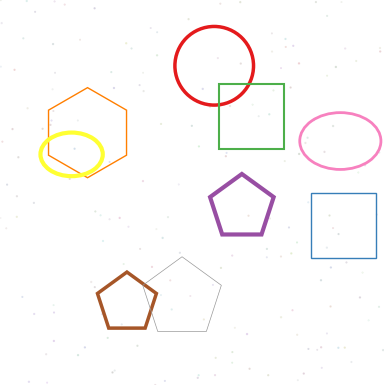[{"shape": "circle", "thickness": 2.5, "radius": 0.51, "center": [0.556, 0.829]}, {"shape": "square", "thickness": 1, "radius": 0.43, "center": [0.892, 0.415]}, {"shape": "square", "thickness": 1.5, "radius": 0.42, "center": [0.654, 0.698]}, {"shape": "pentagon", "thickness": 3, "radius": 0.43, "center": [0.628, 0.461]}, {"shape": "hexagon", "thickness": 1, "radius": 0.58, "center": [0.227, 0.655]}, {"shape": "oval", "thickness": 3, "radius": 0.4, "center": [0.186, 0.599]}, {"shape": "pentagon", "thickness": 2.5, "radius": 0.4, "center": [0.33, 0.213]}, {"shape": "oval", "thickness": 2, "radius": 0.53, "center": [0.884, 0.634]}, {"shape": "pentagon", "thickness": 0.5, "radius": 0.54, "center": [0.473, 0.226]}]